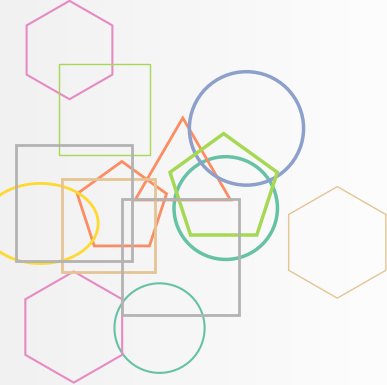[{"shape": "circle", "thickness": 1.5, "radius": 0.58, "center": [0.412, 0.148]}, {"shape": "circle", "thickness": 2.5, "radius": 0.67, "center": [0.583, 0.46]}, {"shape": "triangle", "thickness": 2, "radius": 0.71, "center": [0.472, 0.552]}, {"shape": "pentagon", "thickness": 2, "radius": 0.61, "center": [0.314, 0.459]}, {"shape": "circle", "thickness": 2.5, "radius": 0.74, "center": [0.636, 0.666]}, {"shape": "hexagon", "thickness": 1.5, "radius": 0.64, "center": [0.179, 0.87]}, {"shape": "hexagon", "thickness": 1.5, "radius": 0.72, "center": [0.19, 0.151]}, {"shape": "pentagon", "thickness": 2.5, "radius": 0.73, "center": [0.577, 0.507]}, {"shape": "square", "thickness": 1, "radius": 0.59, "center": [0.27, 0.715]}, {"shape": "oval", "thickness": 2, "radius": 0.74, "center": [0.105, 0.419]}, {"shape": "square", "thickness": 2, "radius": 0.61, "center": [0.28, 0.415]}, {"shape": "hexagon", "thickness": 1, "radius": 0.72, "center": [0.87, 0.37]}, {"shape": "square", "thickness": 2, "radius": 0.75, "center": [0.466, 0.332]}, {"shape": "square", "thickness": 2, "radius": 0.75, "center": [0.191, 0.473]}]